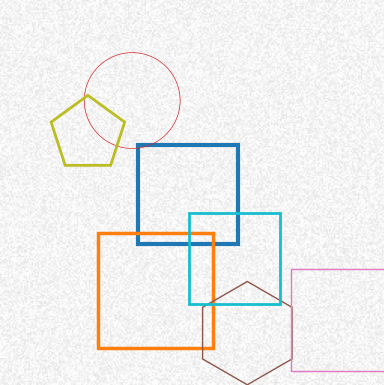[{"shape": "square", "thickness": 3, "radius": 0.65, "center": [0.488, 0.495]}, {"shape": "square", "thickness": 2.5, "radius": 0.75, "center": [0.404, 0.246]}, {"shape": "circle", "thickness": 0.5, "radius": 0.62, "center": [0.343, 0.739]}, {"shape": "hexagon", "thickness": 1, "radius": 0.67, "center": [0.642, 0.135]}, {"shape": "square", "thickness": 1, "radius": 0.66, "center": [0.887, 0.168]}, {"shape": "pentagon", "thickness": 2, "radius": 0.5, "center": [0.228, 0.652]}, {"shape": "square", "thickness": 2, "radius": 0.59, "center": [0.608, 0.329]}]